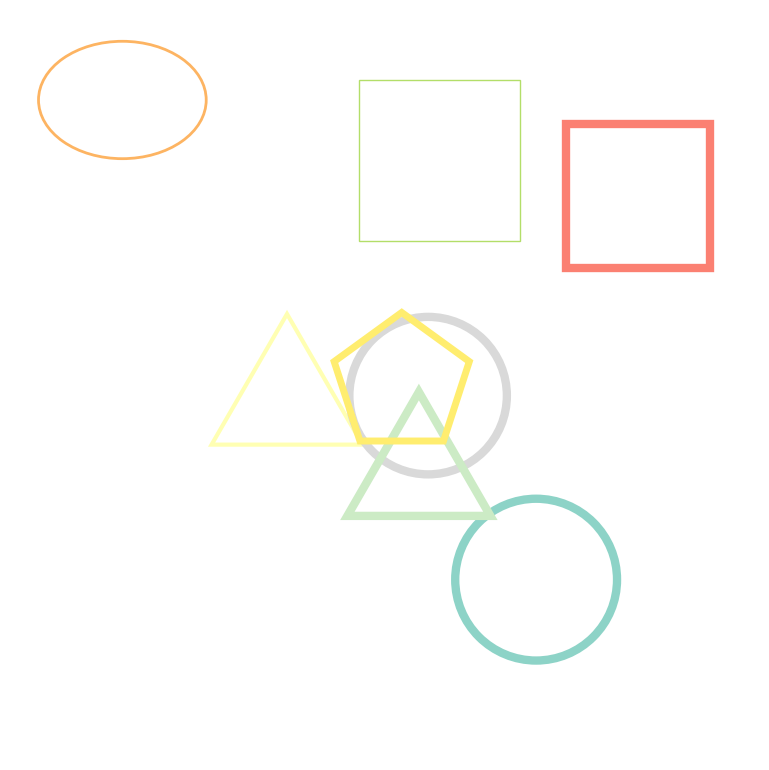[{"shape": "circle", "thickness": 3, "radius": 0.53, "center": [0.696, 0.247]}, {"shape": "triangle", "thickness": 1.5, "radius": 0.57, "center": [0.373, 0.479]}, {"shape": "square", "thickness": 3, "radius": 0.47, "center": [0.829, 0.746]}, {"shape": "oval", "thickness": 1, "radius": 0.54, "center": [0.159, 0.87]}, {"shape": "square", "thickness": 0.5, "radius": 0.52, "center": [0.571, 0.792]}, {"shape": "circle", "thickness": 3, "radius": 0.51, "center": [0.556, 0.486]}, {"shape": "triangle", "thickness": 3, "radius": 0.54, "center": [0.544, 0.384]}, {"shape": "pentagon", "thickness": 2.5, "radius": 0.46, "center": [0.522, 0.502]}]